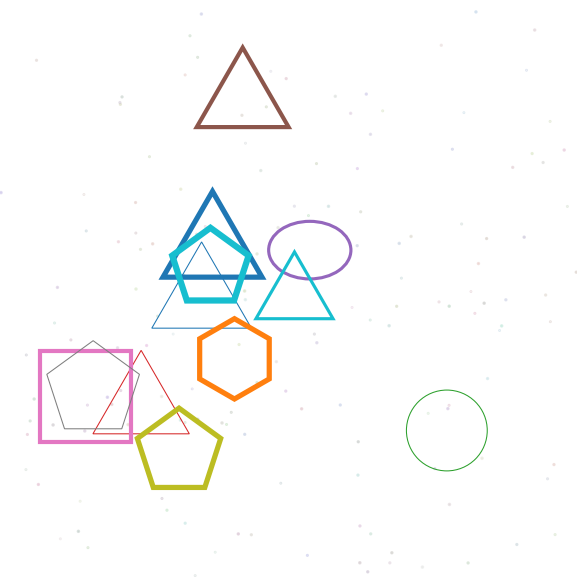[{"shape": "triangle", "thickness": 2.5, "radius": 0.49, "center": [0.368, 0.569]}, {"shape": "triangle", "thickness": 0.5, "radius": 0.5, "center": [0.349, 0.481]}, {"shape": "hexagon", "thickness": 2.5, "radius": 0.35, "center": [0.406, 0.378]}, {"shape": "circle", "thickness": 0.5, "radius": 0.35, "center": [0.774, 0.254]}, {"shape": "triangle", "thickness": 0.5, "radius": 0.48, "center": [0.244, 0.296]}, {"shape": "oval", "thickness": 1.5, "radius": 0.36, "center": [0.536, 0.566]}, {"shape": "triangle", "thickness": 2, "radius": 0.46, "center": [0.42, 0.825]}, {"shape": "square", "thickness": 2, "radius": 0.39, "center": [0.149, 0.312]}, {"shape": "pentagon", "thickness": 0.5, "radius": 0.42, "center": [0.161, 0.325]}, {"shape": "pentagon", "thickness": 2.5, "radius": 0.38, "center": [0.31, 0.216]}, {"shape": "triangle", "thickness": 1.5, "radius": 0.39, "center": [0.51, 0.486]}, {"shape": "pentagon", "thickness": 3, "radius": 0.35, "center": [0.364, 0.535]}]